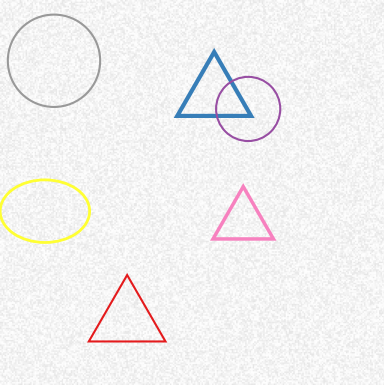[{"shape": "triangle", "thickness": 1.5, "radius": 0.58, "center": [0.33, 0.171]}, {"shape": "triangle", "thickness": 3, "radius": 0.55, "center": [0.556, 0.754]}, {"shape": "circle", "thickness": 1.5, "radius": 0.42, "center": [0.645, 0.717]}, {"shape": "oval", "thickness": 2, "radius": 0.58, "center": [0.117, 0.451]}, {"shape": "triangle", "thickness": 2.5, "radius": 0.45, "center": [0.632, 0.425]}, {"shape": "circle", "thickness": 1.5, "radius": 0.6, "center": [0.14, 0.842]}]